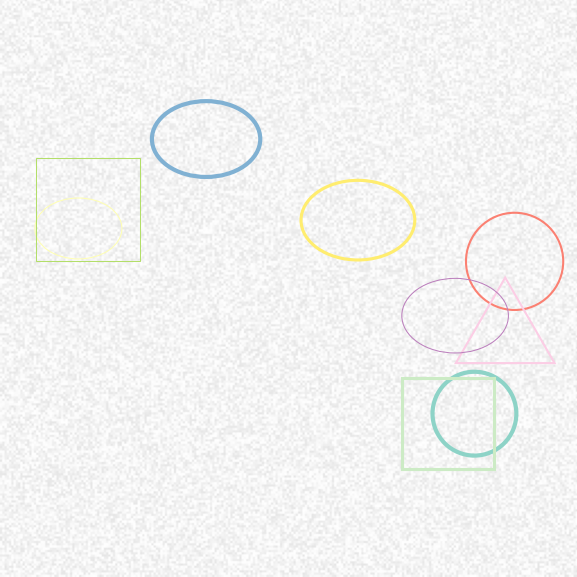[{"shape": "circle", "thickness": 2, "radius": 0.36, "center": [0.822, 0.283]}, {"shape": "oval", "thickness": 0.5, "radius": 0.38, "center": [0.136, 0.604]}, {"shape": "circle", "thickness": 1, "radius": 0.42, "center": [0.891, 0.547]}, {"shape": "oval", "thickness": 2, "radius": 0.47, "center": [0.357, 0.758]}, {"shape": "square", "thickness": 0.5, "radius": 0.45, "center": [0.152, 0.637]}, {"shape": "triangle", "thickness": 1, "radius": 0.49, "center": [0.875, 0.42]}, {"shape": "oval", "thickness": 0.5, "radius": 0.46, "center": [0.788, 0.453]}, {"shape": "square", "thickness": 1.5, "radius": 0.4, "center": [0.776, 0.266]}, {"shape": "oval", "thickness": 1.5, "radius": 0.49, "center": [0.62, 0.618]}]